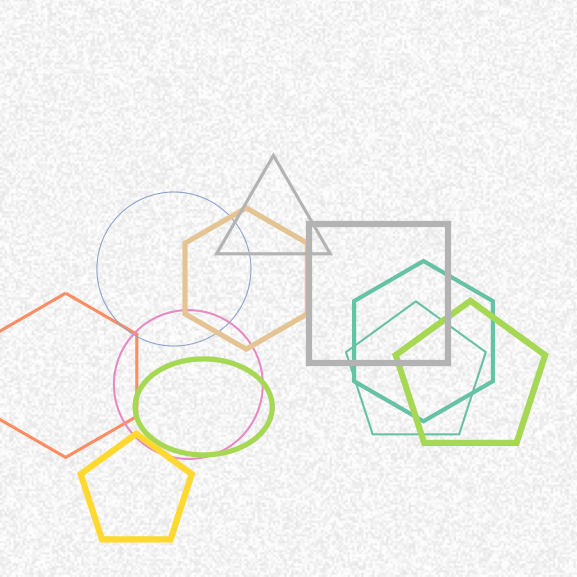[{"shape": "pentagon", "thickness": 1, "radius": 0.64, "center": [0.72, 0.35]}, {"shape": "hexagon", "thickness": 2, "radius": 0.69, "center": [0.733, 0.408]}, {"shape": "hexagon", "thickness": 1.5, "radius": 0.71, "center": [0.114, 0.349]}, {"shape": "circle", "thickness": 0.5, "radius": 0.67, "center": [0.301, 0.533]}, {"shape": "circle", "thickness": 1, "radius": 0.64, "center": [0.326, 0.333]}, {"shape": "pentagon", "thickness": 3, "radius": 0.68, "center": [0.815, 0.342]}, {"shape": "oval", "thickness": 2.5, "radius": 0.59, "center": [0.353, 0.295]}, {"shape": "pentagon", "thickness": 3, "radius": 0.51, "center": [0.236, 0.147]}, {"shape": "hexagon", "thickness": 2.5, "radius": 0.61, "center": [0.426, 0.517]}, {"shape": "triangle", "thickness": 1.5, "radius": 0.57, "center": [0.473, 0.616]}, {"shape": "square", "thickness": 3, "radius": 0.6, "center": [0.655, 0.491]}]